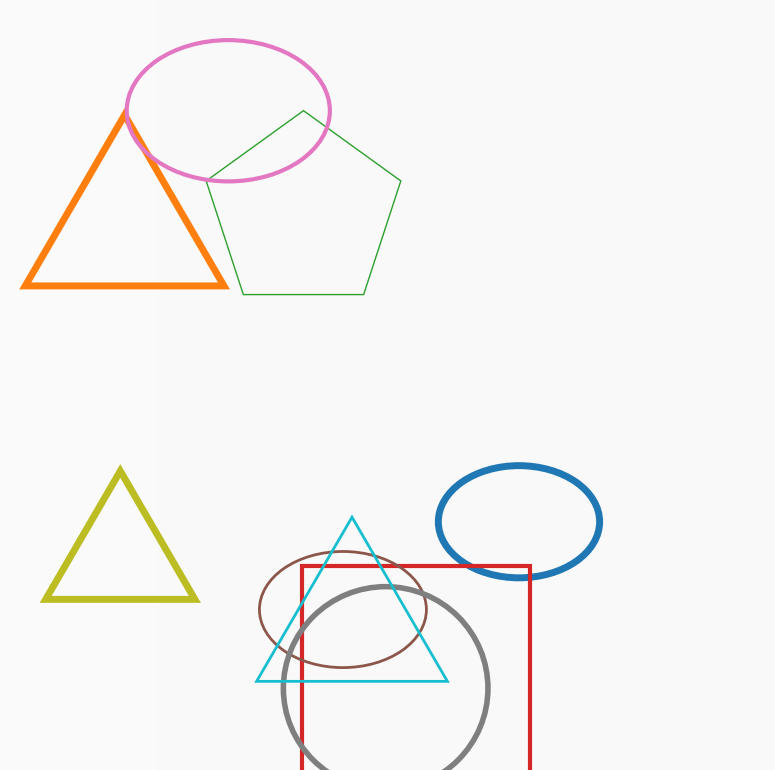[{"shape": "oval", "thickness": 2.5, "radius": 0.52, "center": [0.67, 0.322]}, {"shape": "triangle", "thickness": 2.5, "radius": 0.74, "center": [0.161, 0.703]}, {"shape": "pentagon", "thickness": 0.5, "radius": 0.66, "center": [0.392, 0.724]}, {"shape": "square", "thickness": 1.5, "radius": 0.73, "center": [0.537, 0.118]}, {"shape": "oval", "thickness": 1, "radius": 0.54, "center": [0.442, 0.208]}, {"shape": "oval", "thickness": 1.5, "radius": 0.66, "center": [0.295, 0.856]}, {"shape": "circle", "thickness": 2, "radius": 0.66, "center": [0.498, 0.106]}, {"shape": "triangle", "thickness": 2.5, "radius": 0.56, "center": [0.155, 0.277]}, {"shape": "triangle", "thickness": 1, "radius": 0.71, "center": [0.454, 0.186]}]